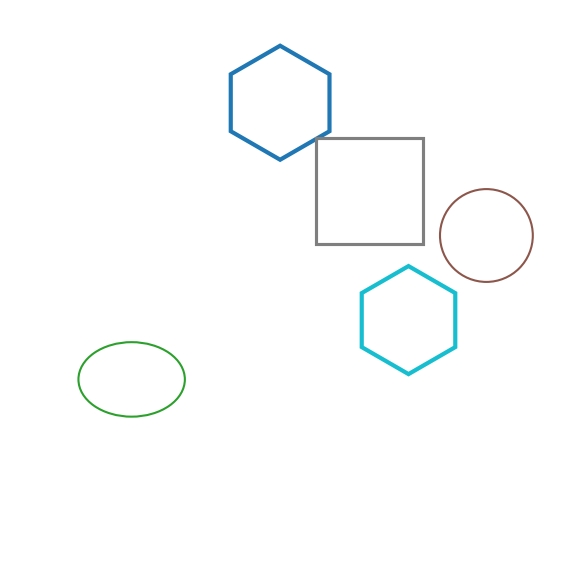[{"shape": "hexagon", "thickness": 2, "radius": 0.49, "center": [0.485, 0.821]}, {"shape": "oval", "thickness": 1, "radius": 0.46, "center": [0.228, 0.342]}, {"shape": "circle", "thickness": 1, "radius": 0.4, "center": [0.842, 0.591]}, {"shape": "square", "thickness": 1.5, "radius": 0.46, "center": [0.64, 0.668]}, {"shape": "hexagon", "thickness": 2, "radius": 0.47, "center": [0.707, 0.445]}]